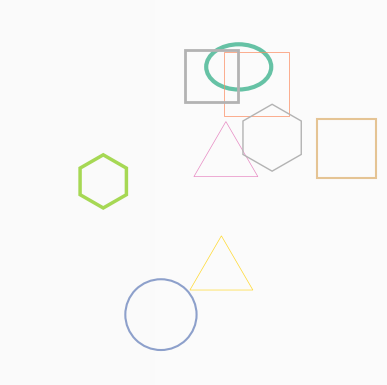[{"shape": "oval", "thickness": 3, "radius": 0.42, "center": [0.616, 0.826]}, {"shape": "square", "thickness": 0.5, "radius": 0.42, "center": [0.661, 0.781]}, {"shape": "circle", "thickness": 1.5, "radius": 0.46, "center": [0.415, 0.183]}, {"shape": "triangle", "thickness": 0.5, "radius": 0.48, "center": [0.583, 0.589]}, {"shape": "hexagon", "thickness": 2.5, "radius": 0.35, "center": [0.266, 0.529]}, {"shape": "triangle", "thickness": 0.5, "radius": 0.47, "center": [0.571, 0.294]}, {"shape": "square", "thickness": 1.5, "radius": 0.38, "center": [0.895, 0.614]}, {"shape": "hexagon", "thickness": 1, "radius": 0.43, "center": [0.702, 0.642]}, {"shape": "square", "thickness": 2, "radius": 0.34, "center": [0.546, 0.802]}]